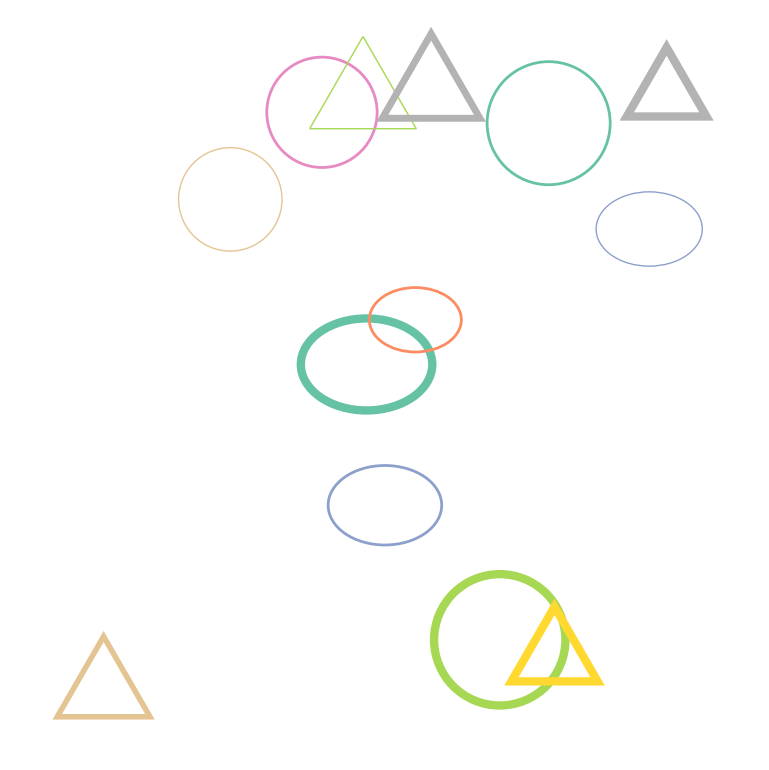[{"shape": "circle", "thickness": 1, "radius": 0.4, "center": [0.713, 0.84]}, {"shape": "oval", "thickness": 3, "radius": 0.43, "center": [0.476, 0.527]}, {"shape": "oval", "thickness": 1, "radius": 0.3, "center": [0.539, 0.585]}, {"shape": "oval", "thickness": 0.5, "radius": 0.34, "center": [0.843, 0.703]}, {"shape": "oval", "thickness": 1, "radius": 0.37, "center": [0.5, 0.344]}, {"shape": "circle", "thickness": 1, "radius": 0.36, "center": [0.418, 0.854]}, {"shape": "triangle", "thickness": 0.5, "radius": 0.4, "center": [0.471, 0.873]}, {"shape": "circle", "thickness": 3, "radius": 0.43, "center": [0.649, 0.169]}, {"shape": "triangle", "thickness": 3, "radius": 0.32, "center": [0.72, 0.147]}, {"shape": "circle", "thickness": 0.5, "radius": 0.34, "center": [0.299, 0.741]}, {"shape": "triangle", "thickness": 2, "radius": 0.35, "center": [0.135, 0.104]}, {"shape": "triangle", "thickness": 2.5, "radius": 0.37, "center": [0.56, 0.883]}, {"shape": "triangle", "thickness": 3, "radius": 0.3, "center": [0.866, 0.879]}]